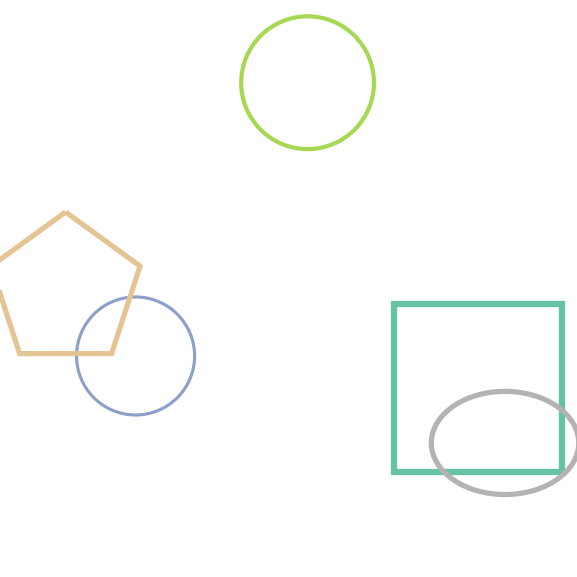[{"shape": "square", "thickness": 3, "radius": 0.73, "center": [0.828, 0.327]}, {"shape": "circle", "thickness": 1.5, "radius": 0.51, "center": [0.235, 0.383]}, {"shape": "circle", "thickness": 2, "radius": 0.57, "center": [0.533, 0.856]}, {"shape": "pentagon", "thickness": 2.5, "radius": 0.68, "center": [0.114, 0.496]}, {"shape": "oval", "thickness": 2.5, "radius": 0.64, "center": [0.874, 0.232]}]